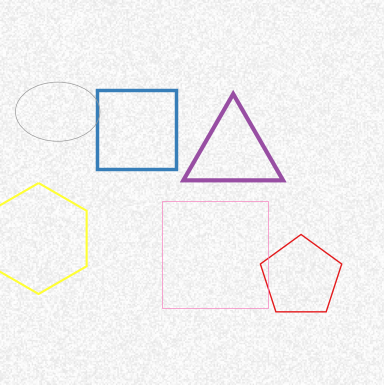[{"shape": "pentagon", "thickness": 1, "radius": 0.56, "center": [0.782, 0.28]}, {"shape": "square", "thickness": 2.5, "radius": 0.52, "center": [0.355, 0.664]}, {"shape": "triangle", "thickness": 3, "radius": 0.75, "center": [0.606, 0.606]}, {"shape": "hexagon", "thickness": 1.5, "radius": 0.72, "center": [0.1, 0.381]}, {"shape": "square", "thickness": 0.5, "radius": 0.69, "center": [0.558, 0.339]}, {"shape": "oval", "thickness": 0.5, "radius": 0.55, "center": [0.15, 0.71]}]